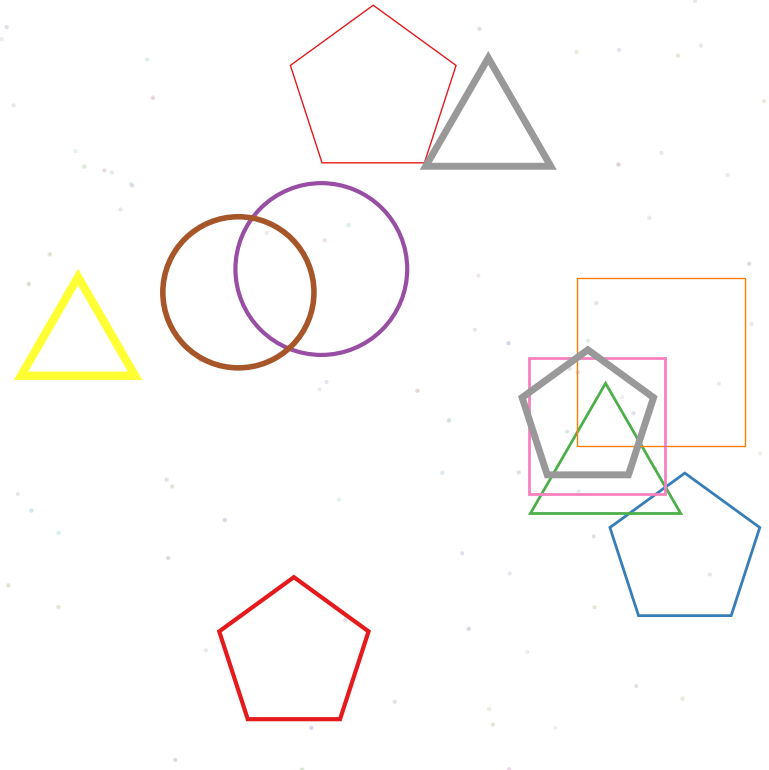[{"shape": "pentagon", "thickness": 1.5, "radius": 0.51, "center": [0.382, 0.148]}, {"shape": "pentagon", "thickness": 0.5, "radius": 0.57, "center": [0.485, 0.88]}, {"shape": "pentagon", "thickness": 1, "radius": 0.51, "center": [0.889, 0.283]}, {"shape": "triangle", "thickness": 1, "radius": 0.56, "center": [0.786, 0.389]}, {"shape": "circle", "thickness": 1.5, "radius": 0.56, "center": [0.417, 0.651]}, {"shape": "square", "thickness": 0.5, "radius": 0.55, "center": [0.858, 0.53]}, {"shape": "triangle", "thickness": 3, "radius": 0.43, "center": [0.101, 0.555]}, {"shape": "circle", "thickness": 2, "radius": 0.49, "center": [0.31, 0.62]}, {"shape": "square", "thickness": 1, "radius": 0.44, "center": [0.775, 0.447]}, {"shape": "triangle", "thickness": 2.5, "radius": 0.47, "center": [0.634, 0.831]}, {"shape": "pentagon", "thickness": 2.5, "radius": 0.45, "center": [0.763, 0.456]}]